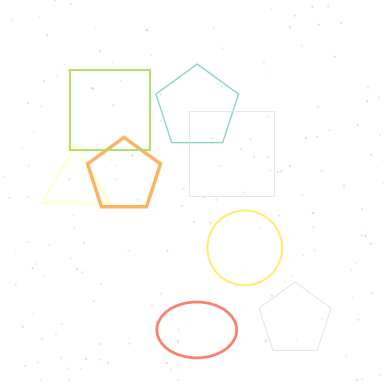[{"shape": "pentagon", "thickness": 1, "radius": 0.56, "center": [0.512, 0.721]}, {"shape": "triangle", "thickness": 1, "radius": 0.51, "center": [0.197, 0.523]}, {"shape": "oval", "thickness": 2, "radius": 0.52, "center": [0.511, 0.143]}, {"shape": "pentagon", "thickness": 2.5, "radius": 0.5, "center": [0.322, 0.544]}, {"shape": "square", "thickness": 1.5, "radius": 0.52, "center": [0.285, 0.714]}, {"shape": "pentagon", "thickness": 0.5, "radius": 0.49, "center": [0.766, 0.169]}, {"shape": "square", "thickness": 0.5, "radius": 0.55, "center": [0.602, 0.602]}, {"shape": "circle", "thickness": 1.5, "radius": 0.49, "center": [0.636, 0.356]}]